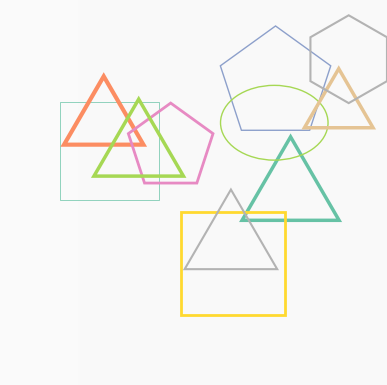[{"shape": "triangle", "thickness": 2.5, "radius": 0.72, "center": [0.75, 0.5]}, {"shape": "square", "thickness": 0.5, "radius": 0.64, "center": [0.282, 0.608]}, {"shape": "triangle", "thickness": 3, "radius": 0.59, "center": [0.268, 0.683]}, {"shape": "pentagon", "thickness": 1, "radius": 0.75, "center": [0.711, 0.783]}, {"shape": "pentagon", "thickness": 2, "radius": 0.57, "center": [0.44, 0.617]}, {"shape": "oval", "thickness": 1, "radius": 0.69, "center": [0.708, 0.681]}, {"shape": "triangle", "thickness": 2.5, "radius": 0.67, "center": [0.358, 0.609]}, {"shape": "square", "thickness": 2, "radius": 0.67, "center": [0.602, 0.316]}, {"shape": "triangle", "thickness": 2.5, "radius": 0.51, "center": [0.874, 0.719]}, {"shape": "triangle", "thickness": 1.5, "radius": 0.69, "center": [0.596, 0.37]}, {"shape": "hexagon", "thickness": 1.5, "radius": 0.57, "center": [0.9, 0.846]}]